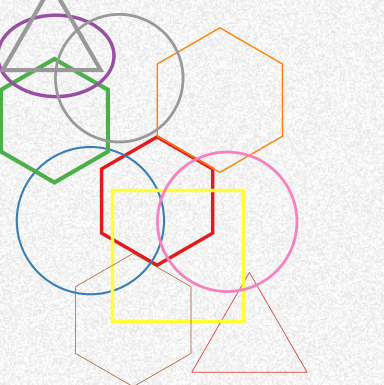[{"shape": "triangle", "thickness": 0.5, "radius": 0.86, "center": [0.648, 0.12]}, {"shape": "hexagon", "thickness": 2.5, "radius": 0.83, "center": [0.408, 0.478]}, {"shape": "circle", "thickness": 1.5, "radius": 0.96, "center": [0.235, 0.427]}, {"shape": "hexagon", "thickness": 3, "radius": 0.8, "center": [0.141, 0.686]}, {"shape": "oval", "thickness": 2.5, "radius": 0.75, "center": [0.145, 0.855]}, {"shape": "hexagon", "thickness": 1, "radius": 0.94, "center": [0.571, 0.74]}, {"shape": "square", "thickness": 2.5, "radius": 0.85, "center": [0.461, 0.336]}, {"shape": "hexagon", "thickness": 0.5, "radius": 0.87, "center": [0.346, 0.169]}, {"shape": "circle", "thickness": 2, "radius": 0.91, "center": [0.59, 0.424]}, {"shape": "triangle", "thickness": 3, "radius": 0.73, "center": [0.134, 0.891]}, {"shape": "circle", "thickness": 2, "radius": 0.83, "center": [0.31, 0.797]}]